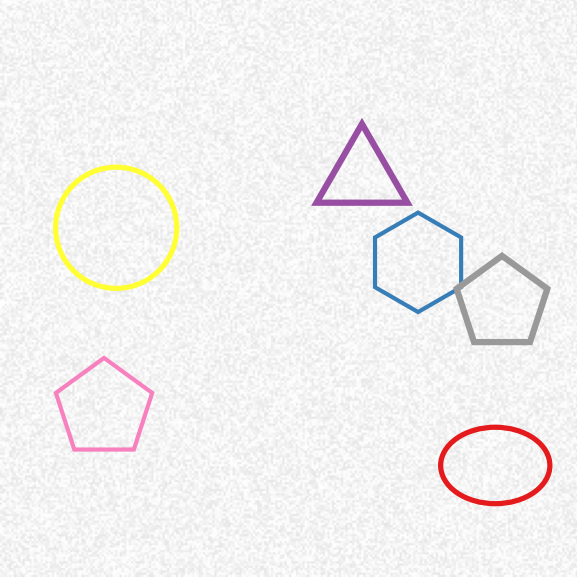[{"shape": "oval", "thickness": 2.5, "radius": 0.47, "center": [0.858, 0.193]}, {"shape": "hexagon", "thickness": 2, "radius": 0.43, "center": [0.724, 0.545]}, {"shape": "triangle", "thickness": 3, "radius": 0.45, "center": [0.627, 0.694]}, {"shape": "circle", "thickness": 2.5, "radius": 0.52, "center": [0.201, 0.605]}, {"shape": "pentagon", "thickness": 2, "radius": 0.44, "center": [0.18, 0.292]}, {"shape": "pentagon", "thickness": 3, "radius": 0.41, "center": [0.869, 0.474]}]